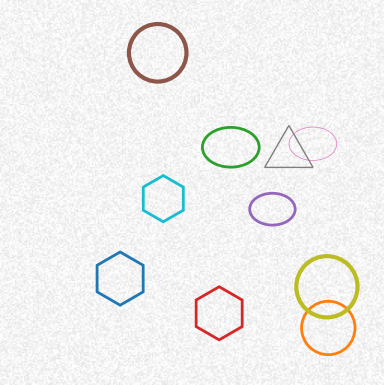[{"shape": "hexagon", "thickness": 2, "radius": 0.35, "center": [0.312, 0.276]}, {"shape": "circle", "thickness": 2, "radius": 0.35, "center": [0.853, 0.148]}, {"shape": "oval", "thickness": 2, "radius": 0.37, "center": [0.599, 0.617]}, {"shape": "hexagon", "thickness": 2, "radius": 0.35, "center": [0.569, 0.186]}, {"shape": "oval", "thickness": 2, "radius": 0.3, "center": [0.708, 0.457]}, {"shape": "circle", "thickness": 3, "radius": 0.37, "center": [0.41, 0.863]}, {"shape": "oval", "thickness": 0.5, "radius": 0.31, "center": [0.813, 0.627]}, {"shape": "triangle", "thickness": 1, "radius": 0.36, "center": [0.75, 0.601]}, {"shape": "circle", "thickness": 3, "radius": 0.4, "center": [0.849, 0.255]}, {"shape": "hexagon", "thickness": 2, "radius": 0.3, "center": [0.424, 0.484]}]